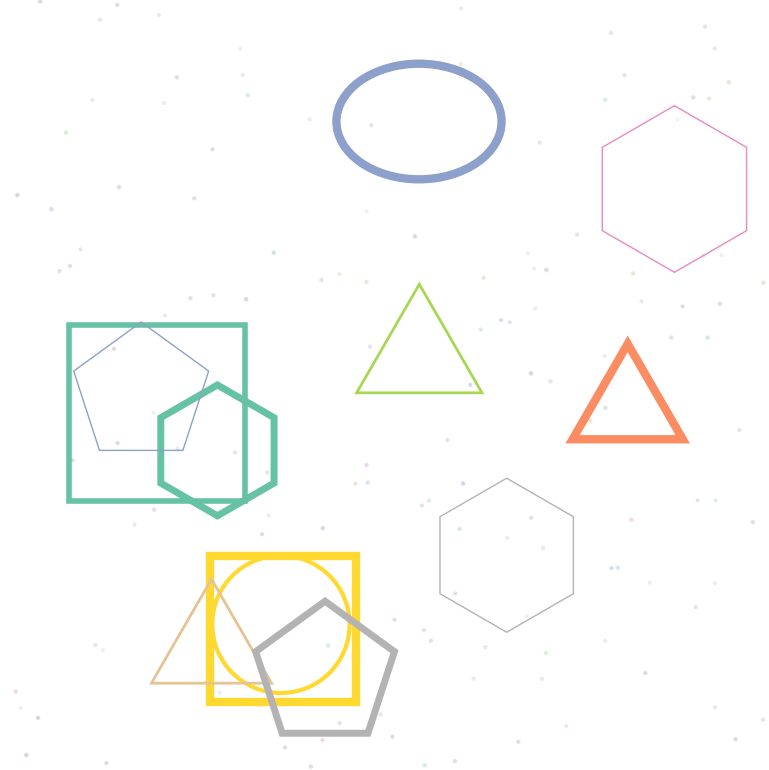[{"shape": "hexagon", "thickness": 2.5, "radius": 0.42, "center": [0.282, 0.415]}, {"shape": "square", "thickness": 2, "radius": 0.57, "center": [0.204, 0.463]}, {"shape": "triangle", "thickness": 3, "radius": 0.41, "center": [0.815, 0.471]}, {"shape": "oval", "thickness": 3, "radius": 0.54, "center": [0.544, 0.842]}, {"shape": "pentagon", "thickness": 0.5, "radius": 0.46, "center": [0.183, 0.49]}, {"shape": "hexagon", "thickness": 0.5, "radius": 0.54, "center": [0.876, 0.755]}, {"shape": "triangle", "thickness": 1, "radius": 0.47, "center": [0.545, 0.537]}, {"shape": "circle", "thickness": 1.5, "radius": 0.45, "center": [0.365, 0.189]}, {"shape": "square", "thickness": 3, "radius": 0.47, "center": [0.368, 0.184]}, {"shape": "triangle", "thickness": 1, "radius": 0.45, "center": [0.275, 0.158]}, {"shape": "hexagon", "thickness": 0.5, "radius": 0.5, "center": [0.658, 0.279]}, {"shape": "pentagon", "thickness": 2.5, "radius": 0.47, "center": [0.422, 0.124]}]